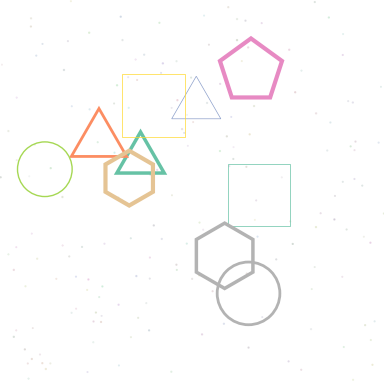[{"shape": "square", "thickness": 0.5, "radius": 0.4, "center": [0.674, 0.494]}, {"shape": "triangle", "thickness": 2.5, "radius": 0.36, "center": [0.365, 0.586]}, {"shape": "triangle", "thickness": 2, "radius": 0.41, "center": [0.257, 0.635]}, {"shape": "triangle", "thickness": 0.5, "radius": 0.37, "center": [0.51, 0.728]}, {"shape": "pentagon", "thickness": 3, "radius": 0.42, "center": [0.652, 0.815]}, {"shape": "circle", "thickness": 1, "radius": 0.35, "center": [0.116, 0.56]}, {"shape": "square", "thickness": 0.5, "radius": 0.41, "center": [0.398, 0.725]}, {"shape": "hexagon", "thickness": 3, "radius": 0.36, "center": [0.336, 0.537]}, {"shape": "circle", "thickness": 2, "radius": 0.41, "center": [0.646, 0.238]}, {"shape": "hexagon", "thickness": 2.5, "radius": 0.42, "center": [0.583, 0.336]}]